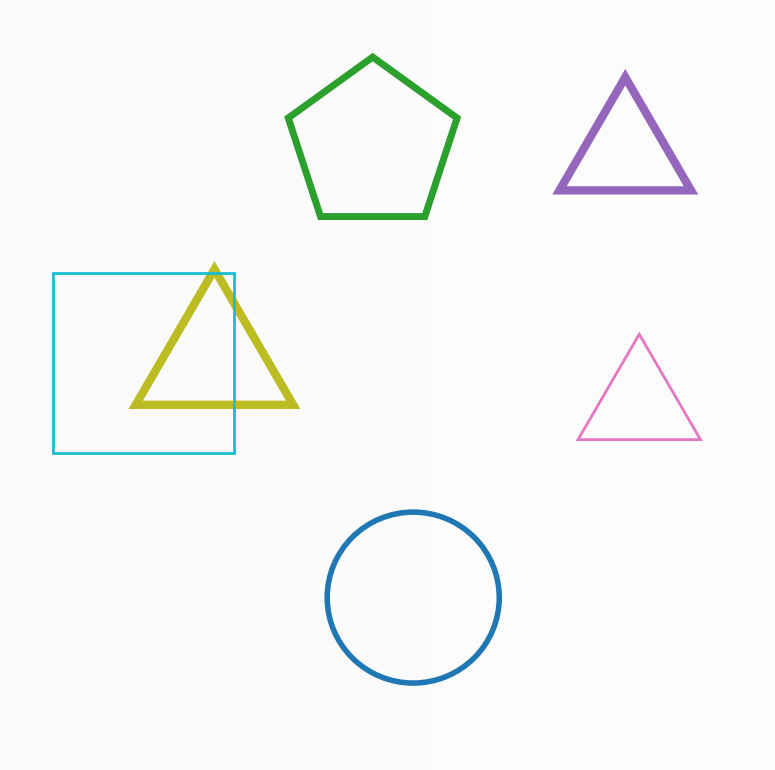[{"shape": "circle", "thickness": 2, "radius": 0.56, "center": [0.533, 0.224]}, {"shape": "pentagon", "thickness": 2.5, "radius": 0.57, "center": [0.481, 0.811]}, {"shape": "triangle", "thickness": 3, "radius": 0.49, "center": [0.807, 0.802]}, {"shape": "triangle", "thickness": 1, "radius": 0.46, "center": [0.825, 0.475]}, {"shape": "triangle", "thickness": 3, "radius": 0.59, "center": [0.277, 0.533]}, {"shape": "square", "thickness": 1, "radius": 0.58, "center": [0.185, 0.528]}]